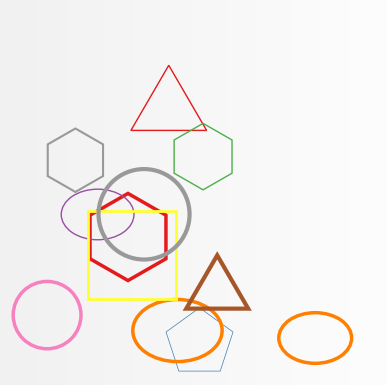[{"shape": "triangle", "thickness": 1, "radius": 0.56, "center": [0.436, 0.718]}, {"shape": "hexagon", "thickness": 2.5, "radius": 0.57, "center": [0.33, 0.384]}, {"shape": "pentagon", "thickness": 0.5, "radius": 0.45, "center": [0.515, 0.11]}, {"shape": "hexagon", "thickness": 1, "radius": 0.43, "center": [0.524, 0.593]}, {"shape": "oval", "thickness": 1, "radius": 0.47, "center": [0.252, 0.443]}, {"shape": "oval", "thickness": 2.5, "radius": 0.58, "center": [0.458, 0.141]}, {"shape": "oval", "thickness": 2.5, "radius": 0.47, "center": [0.813, 0.122]}, {"shape": "square", "thickness": 2, "radius": 0.57, "center": [0.34, 0.338]}, {"shape": "triangle", "thickness": 3, "radius": 0.46, "center": [0.561, 0.245]}, {"shape": "circle", "thickness": 2.5, "radius": 0.44, "center": [0.122, 0.182]}, {"shape": "hexagon", "thickness": 1.5, "radius": 0.41, "center": [0.195, 0.584]}, {"shape": "circle", "thickness": 3, "radius": 0.59, "center": [0.372, 0.443]}]